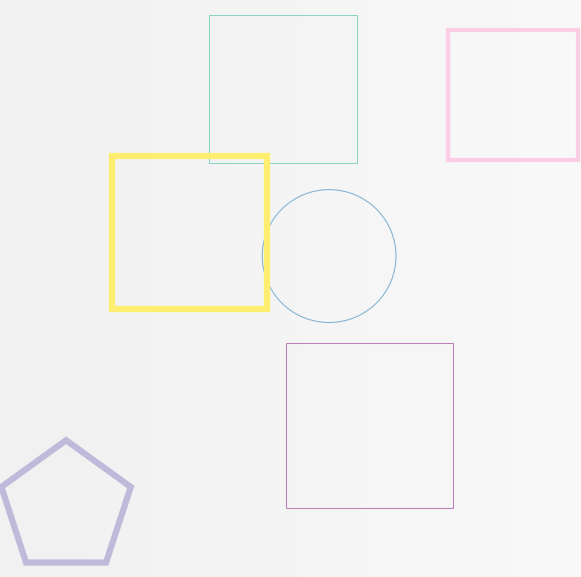[{"shape": "square", "thickness": 0.5, "radius": 0.64, "center": [0.487, 0.845]}, {"shape": "pentagon", "thickness": 3, "radius": 0.59, "center": [0.114, 0.12]}, {"shape": "circle", "thickness": 0.5, "radius": 0.58, "center": [0.566, 0.556]}, {"shape": "square", "thickness": 2, "radius": 0.56, "center": [0.882, 0.835]}, {"shape": "square", "thickness": 0.5, "radius": 0.72, "center": [0.635, 0.263]}, {"shape": "square", "thickness": 3, "radius": 0.66, "center": [0.326, 0.597]}]